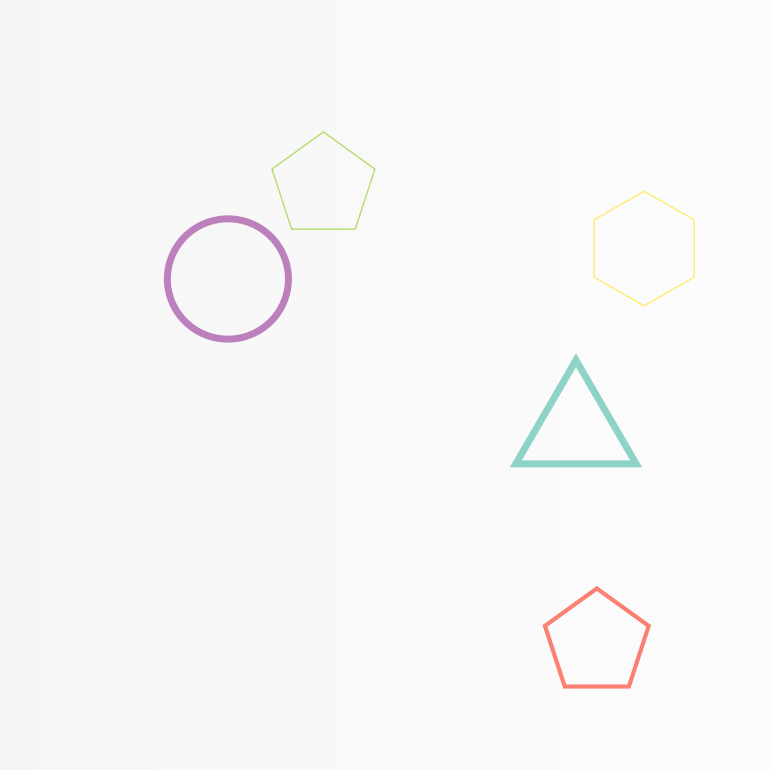[{"shape": "triangle", "thickness": 2.5, "radius": 0.45, "center": [0.743, 0.442]}, {"shape": "pentagon", "thickness": 1.5, "radius": 0.35, "center": [0.77, 0.165]}, {"shape": "pentagon", "thickness": 0.5, "radius": 0.35, "center": [0.417, 0.759]}, {"shape": "circle", "thickness": 2.5, "radius": 0.39, "center": [0.294, 0.638]}, {"shape": "hexagon", "thickness": 0.5, "radius": 0.37, "center": [0.831, 0.677]}]